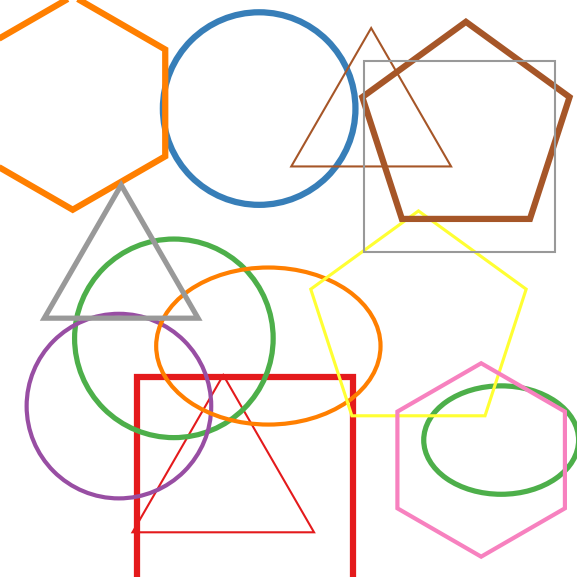[{"shape": "triangle", "thickness": 1, "radius": 0.91, "center": [0.387, 0.168]}, {"shape": "square", "thickness": 3, "radius": 0.94, "center": [0.425, 0.159]}, {"shape": "circle", "thickness": 3, "radius": 0.83, "center": [0.449, 0.811]}, {"shape": "oval", "thickness": 2.5, "radius": 0.67, "center": [0.868, 0.237]}, {"shape": "circle", "thickness": 2.5, "radius": 0.86, "center": [0.301, 0.413]}, {"shape": "circle", "thickness": 2, "radius": 0.8, "center": [0.206, 0.296]}, {"shape": "oval", "thickness": 2, "radius": 0.97, "center": [0.465, 0.4]}, {"shape": "hexagon", "thickness": 3, "radius": 0.92, "center": [0.126, 0.821]}, {"shape": "pentagon", "thickness": 1.5, "radius": 0.98, "center": [0.725, 0.438]}, {"shape": "triangle", "thickness": 1, "radius": 0.8, "center": [0.643, 0.791]}, {"shape": "pentagon", "thickness": 3, "radius": 0.94, "center": [0.807, 0.773]}, {"shape": "hexagon", "thickness": 2, "radius": 0.84, "center": [0.833, 0.203]}, {"shape": "square", "thickness": 1, "radius": 0.83, "center": [0.795, 0.727]}, {"shape": "triangle", "thickness": 2.5, "radius": 0.77, "center": [0.21, 0.525]}]